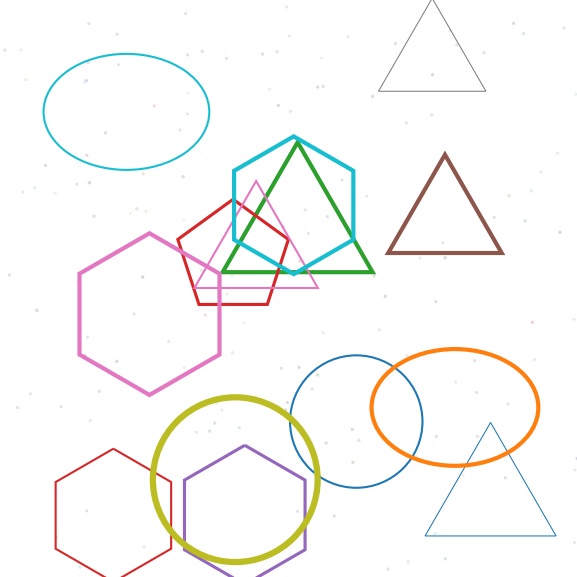[{"shape": "circle", "thickness": 1, "radius": 0.57, "center": [0.617, 0.269]}, {"shape": "triangle", "thickness": 0.5, "radius": 0.65, "center": [0.849, 0.137]}, {"shape": "oval", "thickness": 2, "radius": 0.72, "center": [0.788, 0.294]}, {"shape": "triangle", "thickness": 2, "radius": 0.75, "center": [0.515, 0.603]}, {"shape": "pentagon", "thickness": 1.5, "radius": 0.5, "center": [0.404, 0.553]}, {"shape": "hexagon", "thickness": 1, "radius": 0.58, "center": [0.196, 0.107]}, {"shape": "hexagon", "thickness": 1.5, "radius": 0.6, "center": [0.424, 0.107]}, {"shape": "triangle", "thickness": 2, "radius": 0.57, "center": [0.77, 0.618]}, {"shape": "hexagon", "thickness": 2, "radius": 0.7, "center": [0.259, 0.455]}, {"shape": "triangle", "thickness": 1, "radius": 0.62, "center": [0.444, 0.562]}, {"shape": "triangle", "thickness": 0.5, "radius": 0.54, "center": [0.748, 0.895]}, {"shape": "circle", "thickness": 3, "radius": 0.71, "center": [0.407, 0.169]}, {"shape": "oval", "thickness": 1, "radius": 0.72, "center": [0.219, 0.805]}, {"shape": "hexagon", "thickness": 2, "radius": 0.6, "center": [0.509, 0.644]}]